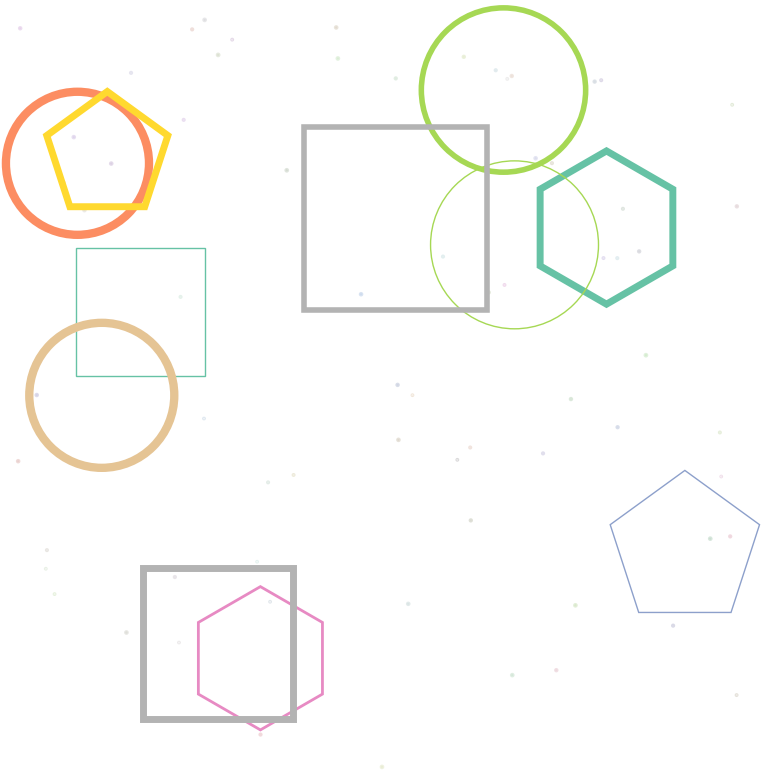[{"shape": "square", "thickness": 0.5, "radius": 0.42, "center": [0.182, 0.595]}, {"shape": "hexagon", "thickness": 2.5, "radius": 0.5, "center": [0.788, 0.704]}, {"shape": "circle", "thickness": 3, "radius": 0.46, "center": [0.101, 0.788]}, {"shape": "pentagon", "thickness": 0.5, "radius": 0.51, "center": [0.889, 0.287]}, {"shape": "hexagon", "thickness": 1, "radius": 0.47, "center": [0.338, 0.145]}, {"shape": "circle", "thickness": 2, "radius": 0.53, "center": [0.654, 0.883]}, {"shape": "circle", "thickness": 0.5, "radius": 0.55, "center": [0.668, 0.682]}, {"shape": "pentagon", "thickness": 2.5, "radius": 0.41, "center": [0.139, 0.798]}, {"shape": "circle", "thickness": 3, "radius": 0.47, "center": [0.132, 0.487]}, {"shape": "square", "thickness": 2, "radius": 0.59, "center": [0.514, 0.716]}, {"shape": "square", "thickness": 2.5, "radius": 0.49, "center": [0.283, 0.164]}]